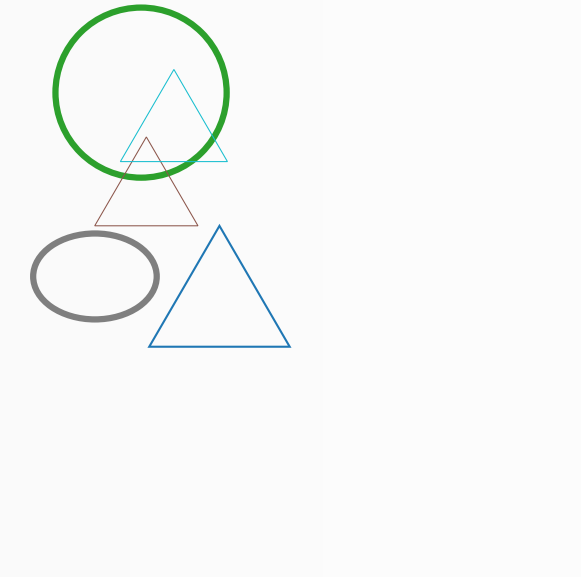[{"shape": "triangle", "thickness": 1, "radius": 0.7, "center": [0.378, 0.469]}, {"shape": "circle", "thickness": 3, "radius": 0.74, "center": [0.243, 0.839]}, {"shape": "triangle", "thickness": 0.5, "radius": 0.51, "center": [0.252, 0.659]}, {"shape": "oval", "thickness": 3, "radius": 0.53, "center": [0.163, 0.52]}, {"shape": "triangle", "thickness": 0.5, "radius": 0.53, "center": [0.299, 0.772]}]